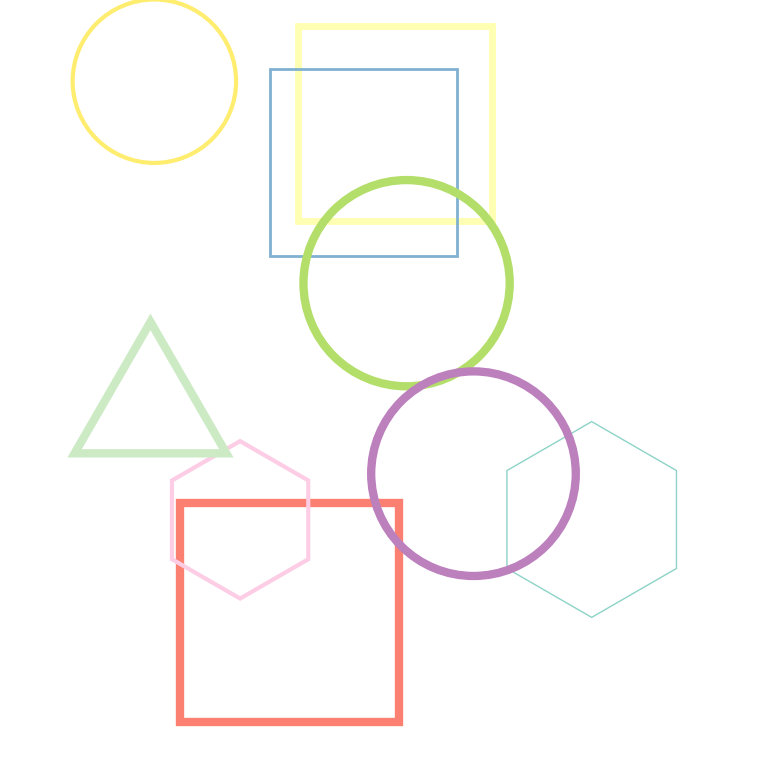[{"shape": "hexagon", "thickness": 0.5, "radius": 0.64, "center": [0.768, 0.325]}, {"shape": "square", "thickness": 2.5, "radius": 0.63, "center": [0.513, 0.839]}, {"shape": "square", "thickness": 3, "radius": 0.71, "center": [0.376, 0.205]}, {"shape": "square", "thickness": 1, "radius": 0.61, "center": [0.472, 0.789]}, {"shape": "circle", "thickness": 3, "radius": 0.67, "center": [0.528, 0.632]}, {"shape": "hexagon", "thickness": 1.5, "radius": 0.51, "center": [0.312, 0.325]}, {"shape": "circle", "thickness": 3, "radius": 0.66, "center": [0.615, 0.385]}, {"shape": "triangle", "thickness": 3, "radius": 0.57, "center": [0.195, 0.468]}, {"shape": "circle", "thickness": 1.5, "radius": 0.53, "center": [0.2, 0.895]}]